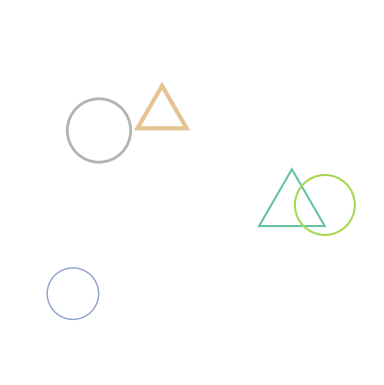[{"shape": "triangle", "thickness": 1.5, "radius": 0.49, "center": [0.758, 0.462]}, {"shape": "circle", "thickness": 1, "radius": 0.33, "center": [0.189, 0.237]}, {"shape": "circle", "thickness": 1.5, "radius": 0.39, "center": [0.844, 0.468]}, {"shape": "triangle", "thickness": 3, "radius": 0.37, "center": [0.421, 0.704]}, {"shape": "circle", "thickness": 2, "radius": 0.41, "center": [0.257, 0.661]}]